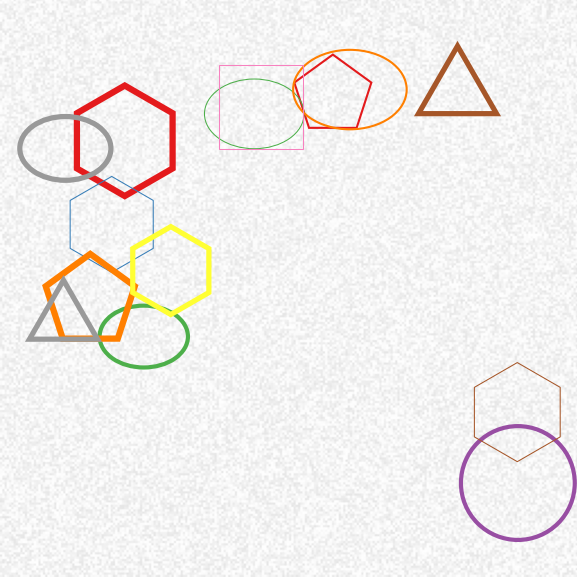[{"shape": "pentagon", "thickness": 1, "radius": 0.35, "center": [0.576, 0.834]}, {"shape": "hexagon", "thickness": 3, "radius": 0.48, "center": [0.216, 0.755]}, {"shape": "hexagon", "thickness": 0.5, "radius": 0.42, "center": [0.193, 0.611]}, {"shape": "oval", "thickness": 0.5, "radius": 0.43, "center": [0.44, 0.802]}, {"shape": "oval", "thickness": 2, "radius": 0.38, "center": [0.249, 0.416]}, {"shape": "circle", "thickness": 2, "radius": 0.49, "center": [0.897, 0.163]}, {"shape": "oval", "thickness": 1, "radius": 0.49, "center": [0.606, 0.844]}, {"shape": "pentagon", "thickness": 3, "radius": 0.41, "center": [0.156, 0.478]}, {"shape": "hexagon", "thickness": 2.5, "radius": 0.38, "center": [0.296, 0.531]}, {"shape": "hexagon", "thickness": 0.5, "radius": 0.43, "center": [0.896, 0.286]}, {"shape": "triangle", "thickness": 2.5, "radius": 0.39, "center": [0.792, 0.841]}, {"shape": "square", "thickness": 0.5, "radius": 0.36, "center": [0.452, 0.814]}, {"shape": "triangle", "thickness": 2.5, "radius": 0.34, "center": [0.11, 0.446]}, {"shape": "oval", "thickness": 2.5, "radius": 0.39, "center": [0.113, 0.742]}]